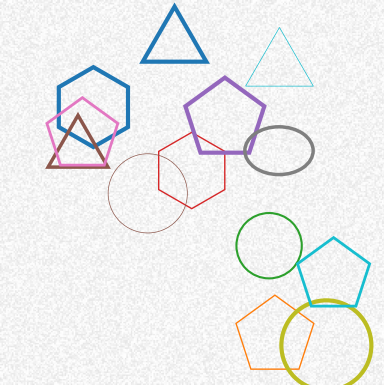[{"shape": "hexagon", "thickness": 3, "radius": 0.52, "center": [0.243, 0.722]}, {"shape": "triangle", "thickness": 3, "radius": 0.48, "center": [0.453, 0.887]}, {"shape": "pentagon", "thickness": 1, "radius": 0.53, "center": [0.714, 0.127]}, {"shape": "circle", "thickness": 1.5, "radius": 0.42, "center": [0.699, 0.362]}, {"shape": "hexagon", "thickness": 1, "radius": 0.5, "center": [0.498, 0.557]}, {"shape": "pentagon", "thickness": 3, "radius": 0.54, "center": [0.584, 0.691]}, {"shape": "triangle", "thickness": 2.5, "radius": 0.45, "center": [0.203, 0.611]}, {"shape": "circle", "thickness": 0.5, "radius": 0.51, "center": [0.384, 0.498]}, {"shape": "pentagon", "thickness": 2, "radius": 0.48, "center": [0.214, 0.649]}, {"shape": "oval", "thickness": 2.5, "radius": 0.44, "center": [0.725, 0.609]}, {"shape": "circle", "thickness": 3, "radius": 0.58, "center": [0.848, 0.103]}, {"shape": "pentagon", "thickness": 2, "radius": 0.49, "center": [0.866, 0.285]}, {"shape": "triangle", "thickness": 0.5, "radius": 0.51, "center": [0.726, 0.827]}]